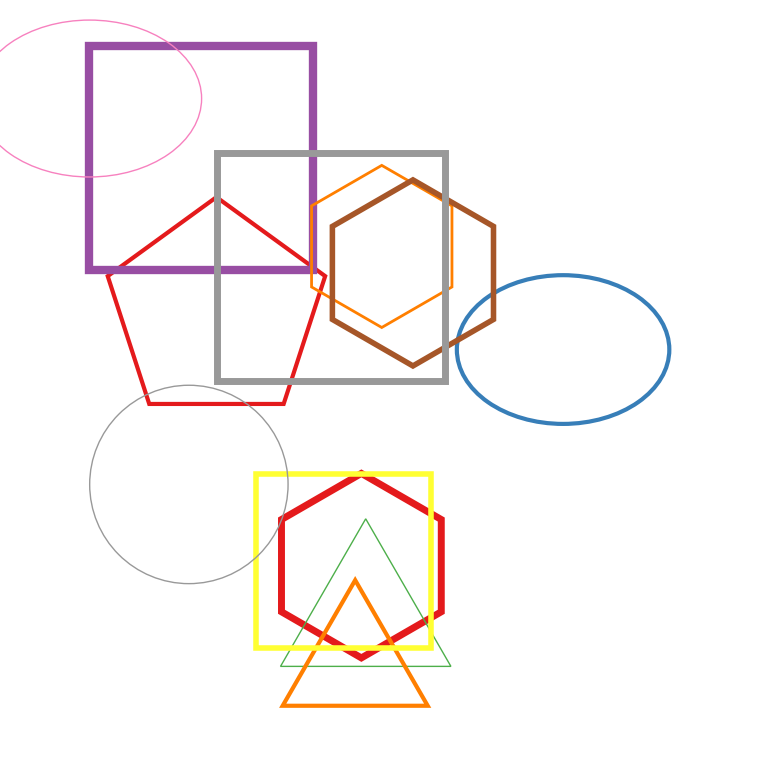[{"shape": "hexagon", "thickness": 2.5, "radius": 0.6, "center": [0.469, 0.265]}, {"shape": "pentagon", "thickness": 1.5, "radius": 0.74, "center": [0.281, 0.596]}, {"shape": "oval", "thickness": 1.5, "radius": 0.69, "center": [0.731, 0.546]}, {"shape": "triangle", "thickness": 0.5, "radius": 0.64, "center": [0.475, 0.198]}, {"shape": "square", "thickness": 3, "radius": 0.73, "center": [0.261, 0.795]}, {"shape": "hexagon", "thickness": 1, "radius": 0.53, "center": [0.496, 0.68]}, {"shape": "triangle", "thickness": 1.5, "radius": 0.54, "center": [0.461, 0.138]}, {"shape": "square", "thickness": 2, "radius": 0.57, "center": [0.446, 0.271]}, {"shape": "hexagon", "thickness": 2, "radius": 0.6, "center": [0.536, 0.646]}, {"shape": "oval", "thickness": 0.5, "radius": 0.73, "center": [0.116, 0.872]}, {"shape": "square", "thickness": 2.5, "radius": 0.74, "center": [0.43, 0.653]}, {"shape": "circle", "thickness": 0.5, "radius": 0.64, "center": [0.245, 0.371]}]